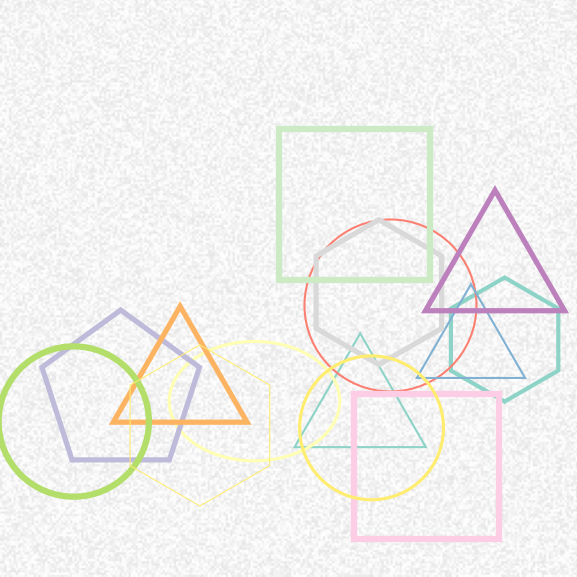[{"shape": "hexagon", "thickness": 2, "radius": 0.54, "center": [0.874, 0.411]}, {"shape": "triangle", "thickness": 1, "radius": 0.66, "center": [0.624, 0.29]}, {"shape": "oval", "thickness": 1.5, "radius": 0.74, "center": [0.441, 0.305]}, {"shape": "pentagon", "thickness": 2.5, "radius": 0.72, "center": [0.209, 0.319]}, {"shape": "circle", "thickness": 1, "radius": 0.74, "center": [0.676, 0.47]}, {"shape": "triangle", "thickness": 1, "radius": 0.54, "center": [0.816, 0.399]}, {"shape": "triangle", "thickness": 2.5, "radius": 0.67, "center": [0.312, 0.335]}, {"shape": "circle", "thickness": 3, "radius": 0.65, "center": [0.128, 0.269]}, {"shape": "square", "thickness": 3, "radius": 0.63, "center": [0.739, 0.191]}, {"shape": "hexagon", "thickness": 2.5, "radius": 0.63, "center": [0.656, 0.493]}, {"shape": "triangle", "thickness": 2.5, "radius": 0.7, "center": [0.857, 0.531]}, {"shape": "square", "thickness": 3, "radius": 0.65, "center": [0.613, 0.645]}, {"shape": "circle", "thickness": 1.5, "radius": 0.62, "center": [0.643, 0.258]}, {"shape": "hexagon", "thickness": 0.5, "radius": 0.7, "center": [0.346, 0.263]}]